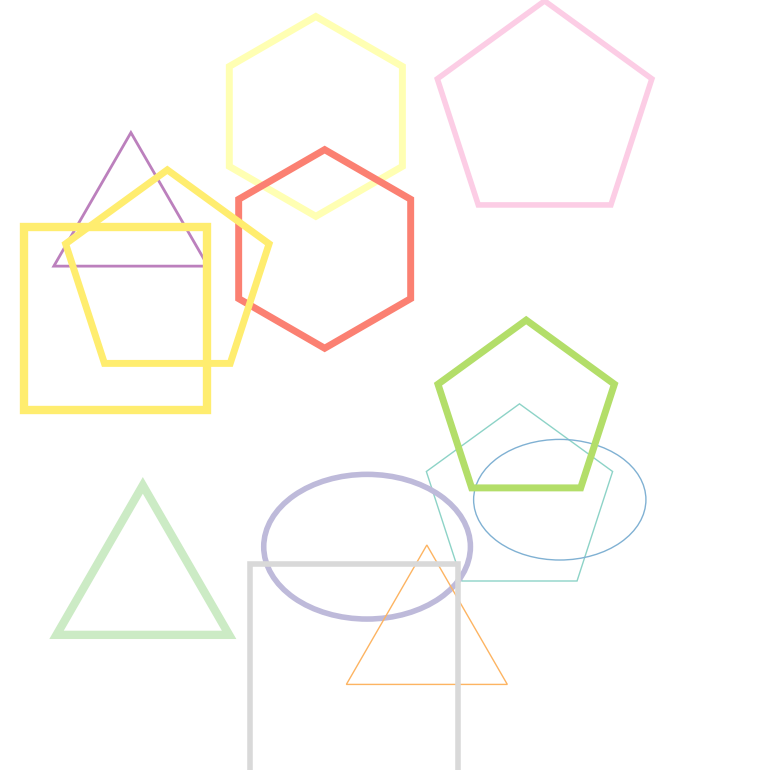[{"shape": "pentagon", "thickness": 0.5, "radius": 0.64, "center": [0.675, 0.348]}, {"shape": "hexagon", "thickness": 2.5, "radius": 0.65, "center": [0.41, 0.849]}, {"shape": "oval", "thickness": 2, "radius": 0.67, "center": [0.477, 0.29]}, {"shape": "hexagon", "thickness": 2.5, "radius": 0.64, "center": [0.422, 0.677]}, {"shape": "oval", "thickness": 0.5, "radius": 0.56, "center": [0.727, 0.351]}, {"shape": "triangle", "thickness": 0.5, "radius": 0.6, "center": [0.554, 0.171]}, {"shape": "pentagon", "thickness": 2.5, "radius": 0.6, "center": [0.683, 0.464]}, {"shape": "pentagon", "thickness": 2, "radius": 0.73, "center": [0.707, 0.852]}, {"shape": "square", "thickness": 2, "radius": 0.68, "center": [0.46, 0.132]}, {"shape": "triangle", "thickness": 1, "radius": 0.58, "center": [0.17, 0.712]}, {"shape": "triangle", "thickness": 3, "radius": 0.65, "center": [0.185, 0.24]}, {"shape": "pentagon", "thickness": 2.5, "radius": 0.69, "center": [0.217, 0.64]}, {"shape": "square", "thickness": 3, "radius": 0.59, "center": [0.15, 0.586]}]